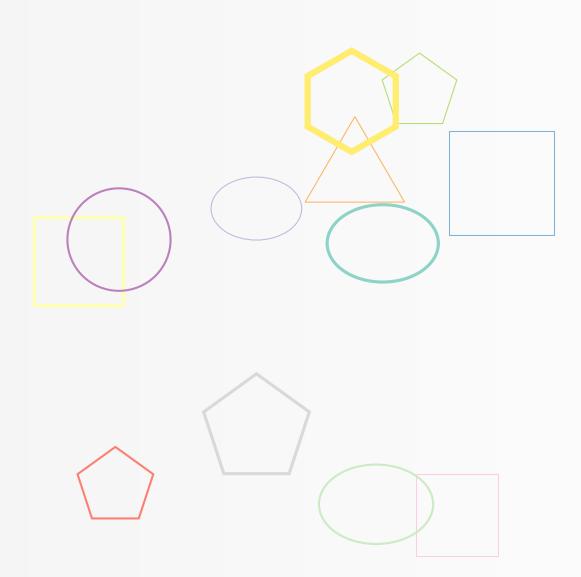[{"shape": "oval", "thickness": 1.5, "radius": 0.48, "center": [0.659, 0.578]}, {"shape": "square", "thickness": 1.5, "radius": 0.38, "center": [0.135, 0.547]}, {"shape": "oval", "thickness": 0.5, "radius": 0.39, "center": [0.441, 0.638]}, {"shape": "pentagon", "thickness": 1, "radius": 0.34, "center": [0.199, 0.157]}, {"shape": "square", "thickness": 0.5, "radius": 0.45, "center": [0.863, 0.682]}, {"shape": "triangle", "thickness": 0.5, "radius": 0.49, "center": [0.611, 0.698]}, {"shape": "pentagon", "thickness": 0.5, "radius": 0.34, "center": [0.722, 0.84]}, {"shape": "square", "thickness": 0.5, "radius": 0.35, "center": [0.786, 0.107]}, {"shape": "pentagon", "thickness": 1.5, "radius": 0.48, "center": [0.441, 0.256]}, {"shape": "circle", "thickness": 1, "radius": 0.44, "center": [0.205, 0.584]}, {"shape": "oval", "thickness": 1, "radius": 0.49, "center": [0.647, 0.126]}, {"shape": "hexagon", "thickness": 3, "radius": 0.44, "center": [0.605, 0.824]}]